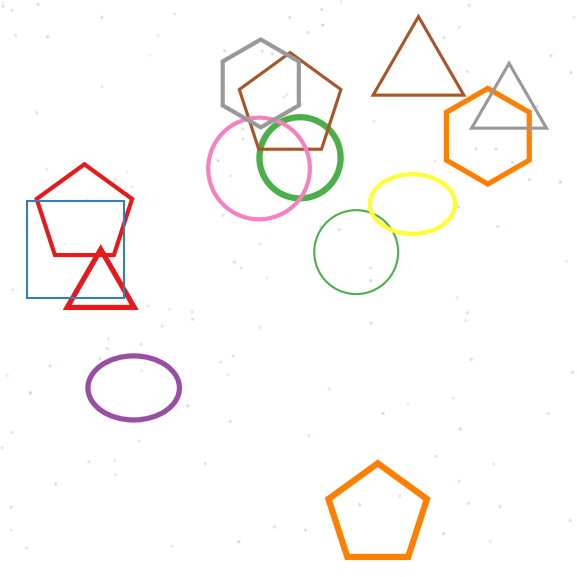[{"shape": "triangle", "thickness": 2.5, "radius": 0.34, "center": [0.174, 0.5]}, {"shape": "pentagon", "thickness": 2, "radius": 0.43, "center": [0.146, 0.628]}, {"shape": "square", "thickness": 1, "radius": 0.42, "center": [0.131, 0.567]}, {"shape": "circle", "thickness": 1, "radius": 0.36, "center": [0.617, 0.563]}, {"shape": "circle", "thickness": 3, "radius": 0.35, "center": [0.52, 0.726]}, {"shape": "oval", "thickness": 2.5, "radius": 0.4, "center": [0.231, 0.327]}, {"shape": "pentagon", "thickness": 3, "radius": 0.45, "center": [0.654, 0.107]}, {"shape": "hexagon", "thickness": 2.5, "radius": 0.41, "center": [0.845, 0.763]}, {"shape": "oval", "thickness": 2, "radius": 0.37, "center": [0.714, 0.646]}, {"shape": "triangle", "thickness": 1.5, "radius": 0.45, "center": [0.725, 0.88]}, {"shape": "pentagon", "thickness": 1.5, "radius": 0.46, "center": [0.502, 0.816]}, {"shape": "circle", "thickness": 2, "radius": 0.44, "center": [0.449, 0.707]}, {"shape": "hexagon", "thickness": 2, "radius": 0.38, "center": [0.452, 0.855]}, {"shape": "triangle", "thickness": 1.5, "radius": 0.37, "center": [0.881, 0.815]}]